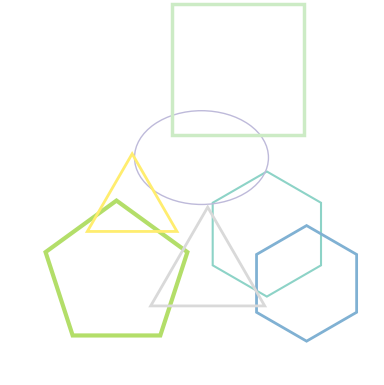[{"shape": "hexagon", "thickness": 1.5, "radius": 0.81, "center": [0.693, 0.392]}, {"shape": "oval", "thickness": 1, "radius": 0.87, "center": [0.523, 0.591]}, {"shape": "hexagon", "thickness": 2, "radius": 0.75, "center": [0.796, 0.264]}, {"shape": "pentagon", "thickness": 3, "radius": 0.97, "center": [0.303, 0.285]}, {"shape": "triangle", "thickness": 2, "radius": 0.86, "center": [0.539, 0.291]}, {"shape": "square", "thickness": 2.5, "radius": 0.85, "center": [0.618, 0.819]}, {"shape": "triangle", "thickness": 2, "radius": 0.67, "center": [0.343, 0.466]}]